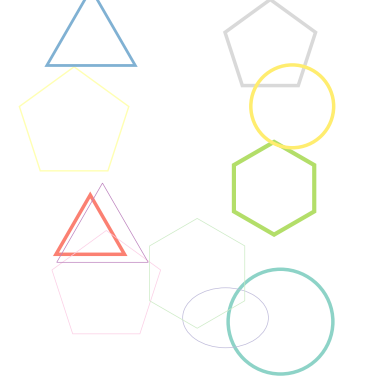[{"shape": "circle", "thickness": 2.5, "radius": 0.68, "center": [0.729, 0.165]}, {"shape": "pentagon", "thickness": 1, "radius": 0.75, "center": [0.192, 0.677]}, {"shape": "oval", "thickness": 0.5, "radius": 0.56, "center": [0.586, 0.175]}, {"shape": "triangle", "thickness": 2.5, "radius": 0.51, "center": [0.234, 0.391]}, {"shape": "triangle", "thickness": 2, "radius": 0.66, "center": [0.237, 0.896]}, {"shape": "hexagon", "thickness": 3, "radius": 0.6, "center": [0.712, 0.511]}, {"shape": "pentagon", "thickness": 0.5, "radius": 0.74, "center": [0.276, 0.253]}, {"shape": "pentagon", "thickness": 2.5, "radius": 0.62, "center": [0.702, 0.878]}, {"shape": "triangle", "thickness": 0.5, "radius": 0.69, "center": [0.266, 0.387]}, {"shape": "hexagon", "thickness": 0.5, "radius": 0.71, "center": [0.512, 0.29]}, {"shape": "circle", "thickness": 2.5, "radius": 0.54, "center": [0.759, 0.724]}]